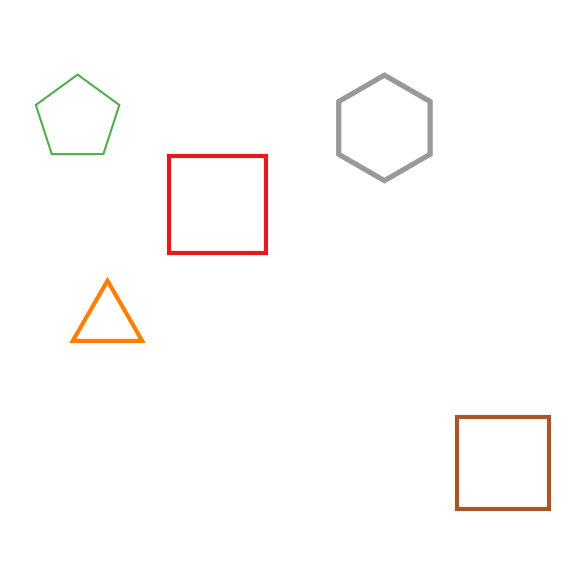[{"shape": "square", "thickness": 2, "radius": 0.42, "center": [0.377, 0.645]}, {"shape": "pentagon", "thickness": 1, "radius": 0.38, "center": [0.134, 0.794]}, {"shape": "triangle", "thickness": 2, "radius": 0.35, "center": [0.186, 0.444]}, {"shape": "square", "thickness": 2, "radius": 0.4, "center": [0.871, 0.197]}, {"shape": "hexagon", "thickness": 2.5, "radius": 0.46, "center": [0.666, 0.778]}]